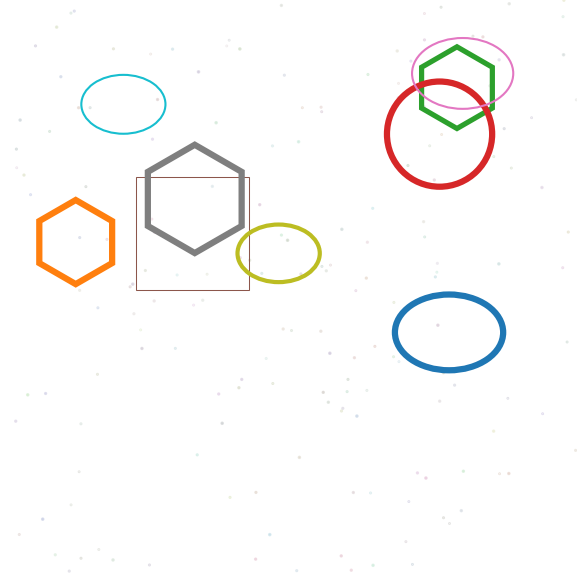[{"shape": "oval", "thickness": 3, "radius": 0.47, "center": [0.778, 0.424]}, {"shape": "hexagon", "thickness": 3, "radius": 0.36, "center": [0.131, 0.58]}, {"shape": "hexagon", "thickness": 2.5, "radius": 0.35, "center": [0.791, 0.847]}, {"shape": "circle", "thickness": 3, "radius": 0.46, "center": [0.761, 0.767]}, {"shape": "square", "thickness": 0.5, "radius": 0.49, "center": [0.333, 0.595]}, {"shape": "oval", "thickness": 1, "radius": 0.44, "center": [0.801, 0.872]}, {"shape": "hexagon", "thickness": 3, "radius": 0.47, "center": [0.337, 0.655]}, {"shape": "oval", "thickness": 2, "radius": 0.36, "center": [0.482, 0.56]}, {"shape": "oval", "thickness": 1, "radius": 0.36, "center": [0.214, 0.819]}]